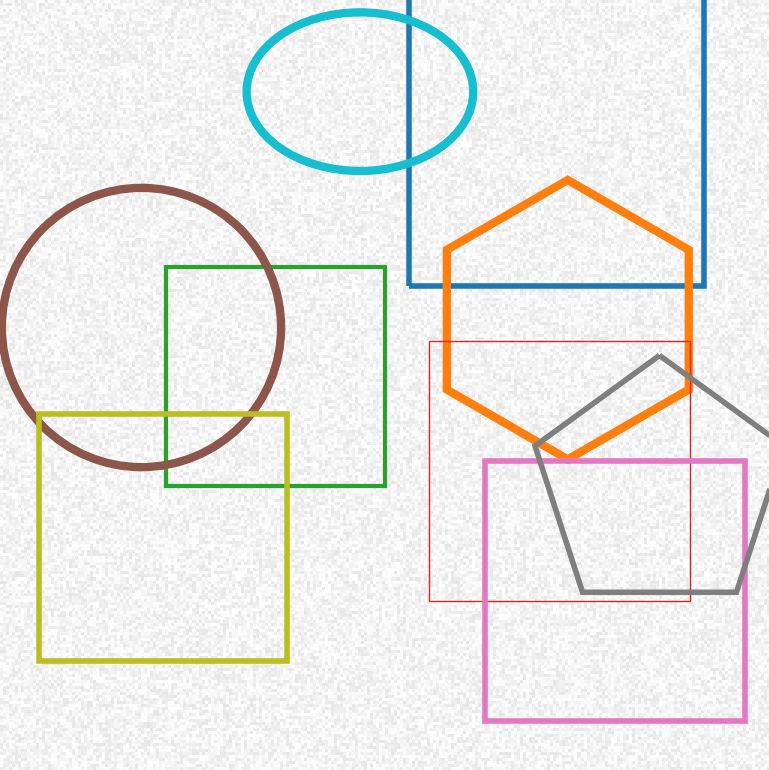[{"shape": "square", "thickness": 2, "radius": 0.96, "center": [0.723, 0.821]}, {"shape": "hexagon", "thickness": 3, "radius": 0.91, "center": [0.737, 0.585]}, {"shape": "square", "thickness": 1.5, "radius": 0.71, "center": [0.358, 0.511]}, {"shape": "square", "thickness": 0.5, "radius": 0.84, "center": [0.727, 0.388]}, {"shape": "circle", "thickness": 3, "radius": 0.91, "center": [0.184, 0.575]}, {"shape": "square", "thickness": 2, "radius": 0.85, "center": [0.799, 0.233]}, {"shape": "pentagon", "thickness": 2, "radius": 0.85, "center": [0.856, 0.368]}, {"shape": "square", "thickness": 2, "radius": 0.8, "center": [0.212, 0.302]}, {"shape": "oval", "thickness": 3, "radius": 0.74, "center": [0.467, 0.881]}]